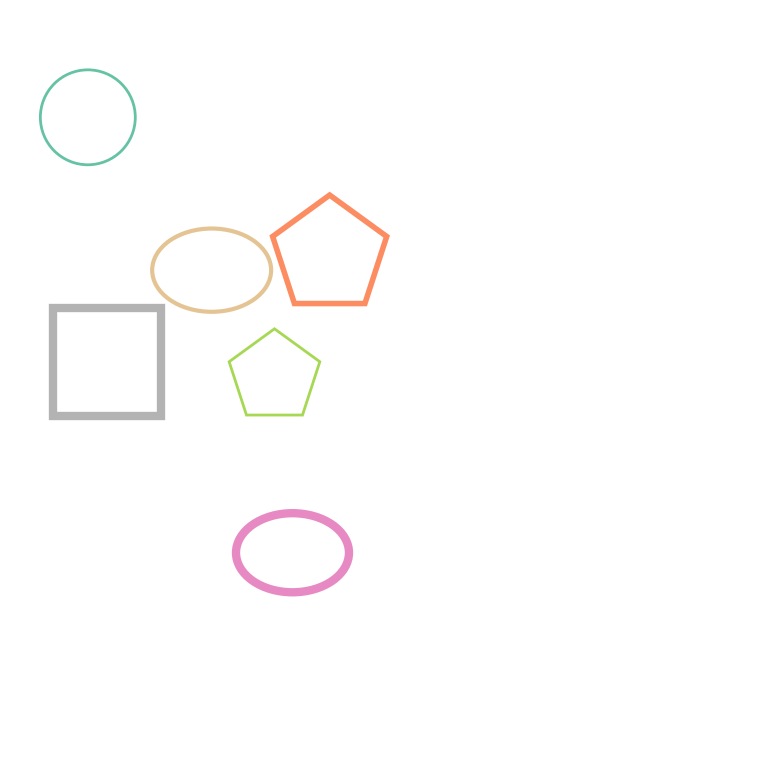[{"shape": "circle", "thickness": 1, "radius": 0.31, "center": [0.114, 0.848]}, {"shape": "pentagon", "thickness": 2, "radius": 0.39, "center": [0.428, 0.669]}, {"shape": "oval", "thickness": 3, "radius": 0.37, "center": [0.38, 0.282]}, {"shape": "pentagon", "thickness": 1, "radius": 0.31, "center": [0.356, 0.511]}, {"shape": "oval", "thickness": 1.5, "radius": 0.39, "center": [0.275, 0.649]}, {"shape": "square", "thickness": 3, "radius": 0.35, "center": [0.139, 0.53]}]